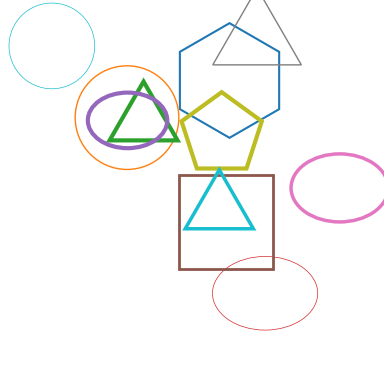[{"shape": "hexagon", "thickness": 1.5, "radius": 0.74, "center": [0.596, 0.791]}, {"shape": "circle", "thickness": 1, "radius": 0.67, "center": [0.33, 0.694]}, {"shape": "triangle", "thickness": 3, "radius": 0.51, "center": [0.373, 0.686]}, {"shape": "oval", "thickness": 0.5, "radius": 0.68, "center": [0.689, 0.238]}, {"shape": "oval", "thickness": 3, "radius": 0.52, "center": [0.331, 0.687]}, {"shape": "square", "thickness": 2, "radius": 0.61, "center": [0.587, 0.424]}, {"shape": "oval", "thickness": 2.5, "radius": 0.63, "center": [0.882, 0.512]}, {"shape": "triangle", "thickness": 1, "radius": 0.66, "center": [0.668, 0.898]}, {"shape": "pentagon", "thickness": 3, "radius": 0.55, "center": [0.576, 0.651]}, {"shape": "triangle", "thickness": 2.5, "radius": 0.51, "center": [0.57, 0.457]}, {"shape": "circle", "thickness": 0.5, "radius": 0.56, "center": [0.135, 0.881]}]